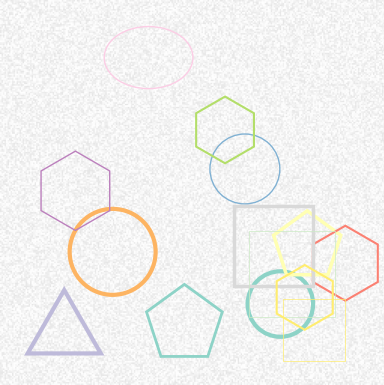[{"shape": "pentagon", "thickness": 2, "radius": 0.52, "center": [0.479, 0.158]}, {"shape": "circle", "thickness": 3, "radius": 0.43, "center": [0.728, 0.21]}, {"shape": "pentagon", "thickness": 2.5, "radius": 0.46, "center": [0.798, 0.361]}, {"shape": "triangle", "thickness": 3, "radius": 0.55, "center": [0.167, 0.137]}, {"shape": "hexagon", "thickness": 1.5, "radius": 0.49, "center": [0.897, 0.316]}, {"shape": "circle", "thickness": 1, "radius": 0.45, "center": [0.636, 0.561]}, {"shape": "circle", "thickness": 3, "radius": 0.56, "center": [0.293, 0.346]}, {"shape": "hexagon", "thickness": 1.5, "radius": 0.43, "center": [0.585, 0.663]}, {"shape": "oval", "thickness": 1, "radius": 0.58, "center": [0.386, 0.85]}, {"shape": "square", "thickness": 2.5, "radius": 0.52, "center": [0.711, 0.362]}, {"shape": "hexagon", "thickness": 1, "radius": 0.51, "center": [0.196, 0.504]}, {"shape": "square", "thickness": 0.5, "radius": 0.55, "center": [0.759, 0.288]}, {"shape": "hexagon", "thickness": 1.5, "radius": 0.42, "center": [0.791, 0.228]}, {"shape": "square", "thickness": 0.5, "radius": 0.4, "center": [0.815, 0.144]}]